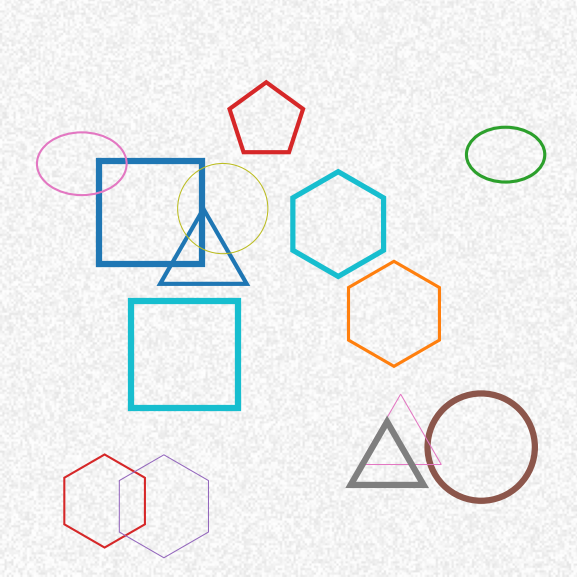[{"shape": "square", "thickness": 3, "radius": 0.44, "center": [0.261, 0.631]}, {"shape": "triangle", "thickness": 2, "radius": 0.43, "center": [0.352, 0.551]}, {"shape": "hexagon", "thickness": 1.5, "radius": 0.45, "center": [0.682, 0.456]}, {"shape": "oval", "thickness": 1.5, "radius": 0.34, "center": [0.876, 0.731]}, {"shape": "hexagon", "thickness": 1, "radius": 0.4, "center": [0.181, 0.132]}, {"shape": "pentagon", "thickness": 2, "radius": 0.33, "center": [0.461, 0.79]}, {"shape": "hexagon", "thickness": 0.5, "radius": 0.45, "center": [0.284, 0.122]}, {"shape": "circle", "thickness": 3, "radius": 0.46, "center": [0.833, 0.225]}, {"shape": "oval", "thickness": 1, "radius": 0.39, "center": [0.142, 0.716]}, {"shape": "triangle", "thickness": 0.5, "radius": 0.41, "center": [0.694, 0.235]}, {"shape": "triangle", "thickness": 3, "radius": 0.36, "center": [0.67, 0.196]}, {"shape": "circle", "thickness": 0.5, "radius": 0.39, "center": [0.386, 0.638]}, {"shape": "square", "thickness": 3, "radius": 0.46, "center": [0.319, 0.385]}, {"shape": "hexagon", "thickness": 2.5, "radius": 0.45, "center": [0.586, 0.611]}]